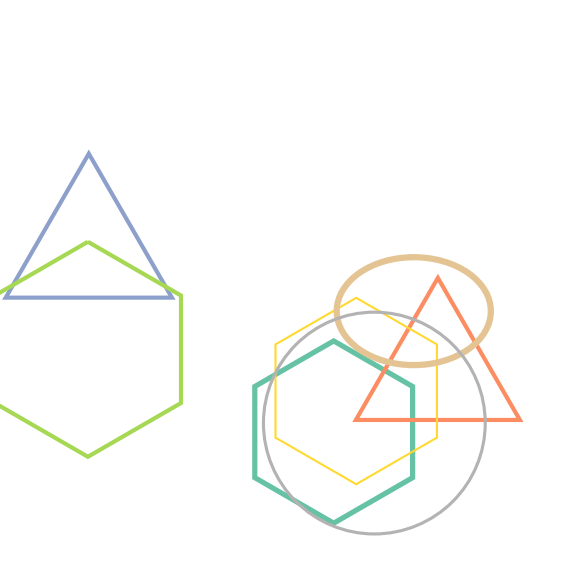[{"shape": "hexagon", "thickness": 2.5, "radius": 0.79, "center": [0.578, 0.251]}, {"shape": "triangle", "thickness": 2, "radius": 0.82, "center": [0.758, 0.354]}, {"shape": "triangle", "thickness": 2, "radius": 0.83, "center": [0.154, 0.567]}, {"shape": "hexagon", "thickness": 2, "radius": 0.93, "center": [0.152, 0.394]}, {"shape": "hexagon", "thickness": 1, "radius": 0.81, "center": [0.617, 0.322]}, {"shape": "oval", "thickness": 3, "radius": 0.67, "center": [0.716, 0.46]}, {"shape": "circle", "thickness": 1.5, "radius": 0.96, "center": [0.648, 0.267]}]